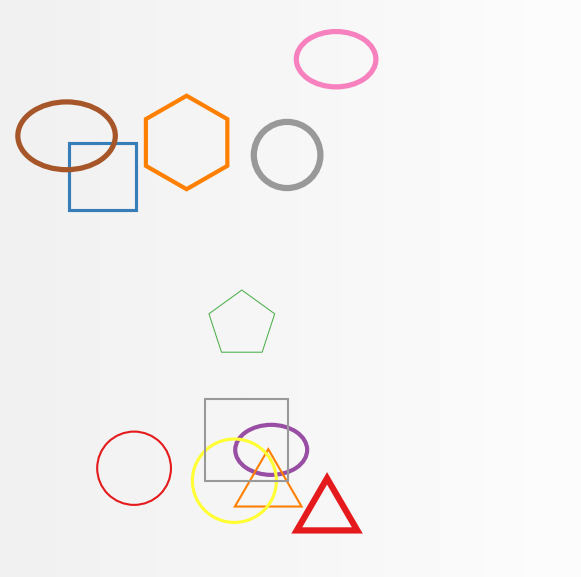[{"shape": "circle", "thickness": 1, "radius": 0.32, "center": [0.231, 0.188]}, {"shape": "triangle", "thickness": 3, "radius": 0.3, "center": [0.563, 0.111]}, {"shape": "square", "thickness": 1.5, "radius": 0.29, "center": [0.176, 0.694]}, {"shape": "pentagon", "thickness": 0.5, "radius": 0.3, "center": [0.416, 0.437]}, {"shape": "oval", "thickness": 2, "radius": 0.31, "center": [0.467, 0.22]}, {"shape": "hexagon", "thickness": 2, "radius": 0.4, "center": [0.321, 0.752]}, {"shape": "triangle", "thickness": 1, "radius": 0.33, "center": [0.461, 0.155]}, {"shape": "circle", "thickness": 1.5, "radius": 0.36, "center": [0.403, 0.167]}, {"shape": "oval", "thickness": 2.5, "radius": 0.42, "center": [0.115, 0.764]}, {"shape": "oval", "thickness": 2.5, "radius": 0.34, "center": [0.578, 0.897]}, {"shape": "square", "thickness": 1, "radius": 0.36, "center": [0.425, 0.237]}, {"shape": "circle", "thickness": 3, "radius": 0.29, "center": [0.494, 0.731]}]